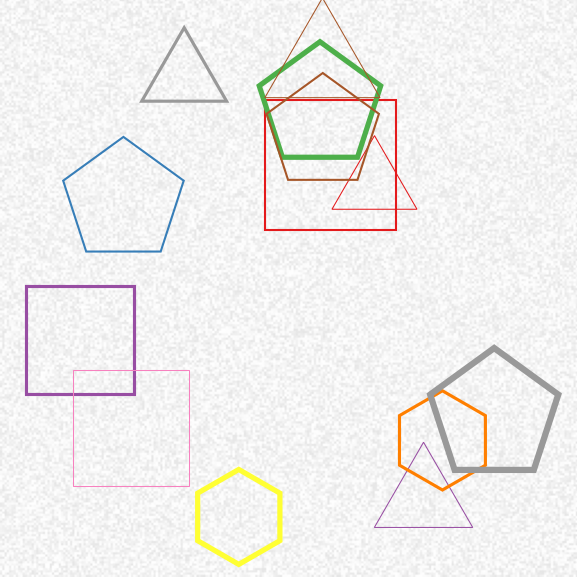[{"shape": "triangle", "thickness": 0.5, "radius": 0.43, "center": [0.648, 0.679]}, {"shape": "square", "thickness": 1, "radius": 0.56, "center": [0.573, 0.713]}, {"shape": "pentagon", "thickness": 1, "radius": 0.55, "center": [0.214, 0.652]}, {"shape": "pentagon", "thickness": 2.5, "radius": 0.55, "center": [0.554, 0.816]}, {"shape": "triangle", "thickness": 0.5, "radius": 0.49, "center": [0.733, 0.135]}, {"shape": "square", "thickness": 1.5, "radius": 0.47, "center": [0.138, 0.41]}, {"shape": "hexagon", "thickness": 1.5, "radius": 0.43, "center": [0.766, 0.237]}, {"shape": "hexagon", "thickness": 2.5, "radius": 0.41, "center": [0.413, 0.104]}, {"shape": "pentagon", "thickness": 1, "radius": 0.51, "center": [0.559, 0.77]}, {"shape": "triangle", "thickness": 0.5, "radius": 0.58, "center": [0.558, 0.888]}, {"shape": "square", "thickness": 0.5, "radius": 0.5, "center": [0.227, 0.258]}, {"shape": "pentagon", "thickness": 3, "radius": 0.58, "center": [0.856, 0.28]}, {"shape": "triangle", "thickness": 1.5, "radius": 0.42, "center": [0.319, 0.866]}]